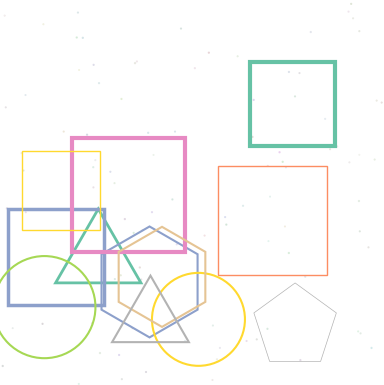[{"shape": "triangle", "thickness": 2, "radius": 0.64, "center": [0.255, 0.329]}, {"shape": "square", "thickness": 3, "radius": 0.55, "center": [0.76, 0.73]}, {"shape": "square", "thickness": 1, "radius": 0.71, "center": [0.709, 0.427]}, {"shape": "hexagon", "thickness": 1.5, "radius": 0.72, "center": [0.388, 0.268]}, {"shape": "square", "thickness": 2.5, "radius": 0.62, "center": [0.145, 0.332]}, {"shape": "square", "thickness": 3, "radius": 0.74, "center": [0.333, 0.494]}, {"shape": "circle", "thickness": 1.5, "radius": 0.66, "center": [0.115, 0.202]}, {"shape": "circle", "thickness": 1.5, "radius": 0.6, "center": [0.515, 0.171]}, {"shape": "square", "thickness": 1, "radius": 0.51, "center": [0.158, 0.506]}, {"shape": "hexagon", "thickness": 1.5, "radius": 0.65, "center": [0.421, 0.281]}, {"shape": "triangle", "thickness": 1.5, "radius": 0.58, "center": [0.391, 0.169]}, {"shape": "pentagon", "thickness": 0.5, "radius": 0.56, "center": [0.767, 0.152]}]